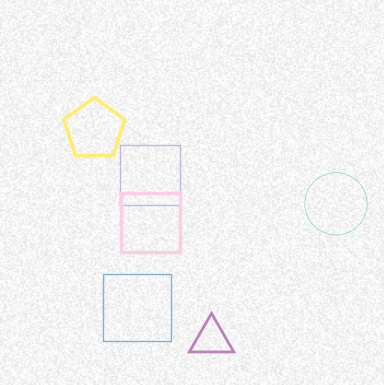[{"shape": "circle", "thickness": 0.5, "radius": 0.4, "center": [0.873, 0.471]}, {"shape": "square", "thickness": 1, "radius": 0.39, "center": [0.39, 0.546]}, {"shape": "square", "thickness": 1, "radius": 0.44, "center": [0.356, 0.201]}, {"shape": "square", "thickness": 2.5, "radius": 0.38, "center": [0.391, 0.421]}, {"shape": "triangle", "thickness": 2, "radius": 0.33, "center": [0.549, 0.119]}, {"shape": "pentagon", "thickness": 2.5, "radius": 0.42, "center": [0.245, 0.663]}]